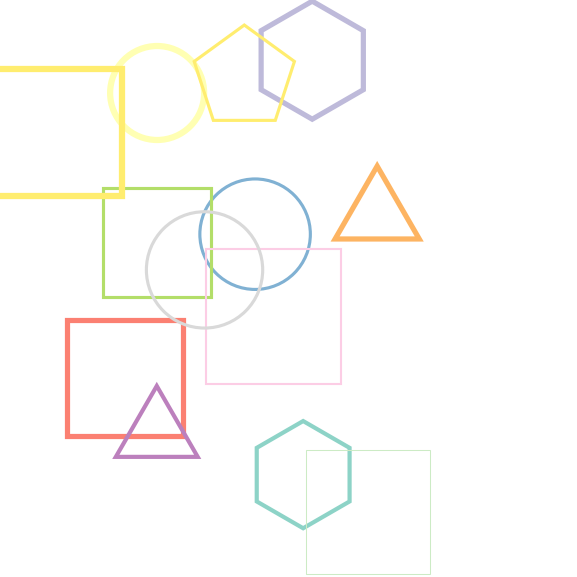[{"shape": "hexagon", "thickness": 2, "radius": 0.46, "center": [0.525, 0.177]}, {"shape": "circle", "thickness": 3, "radius": 0.41, "center": [0.272, 0.838]}, {"shape": "hexagon", "thickness": 2.5, "radius": 0.51, "center": [0.541, 0.895]}, {"shape": "square", "thickness": 2.5, "radius": 0.5, "center": [0.217, 0.345]}, {"shape": "circle", "thickness": 1.5, "radius": 0.48, "center": [0.442, 0.594]}, {"shape": "triangle", "thickness": 2.5, "radius": 0.42, "center": [0.653, 0.627]}, {"shape": "square", "thickness": 1.5, "radius": 0.47, "center": [0.272, 0.579]}, {"shape": "square", "thickness": 1, "radius": 0.59, "center": [0.474, 0.451]}, {"shape": "circle", "thickness": 1.5, "radius": 0.5, "center": [0.354, 0.532]}, {"shape": "triangle", "thickness": 2, "radius": 0.41, "center": [0.271, 0.249]}, {"shape": "square", "thickness": 0.5, "radius": 0.54, "center": [0.637, 0.112]}, {"shape": "square", "thickness": 3, "radius": 0.55, "center": [0.101, 0.77]}, {"shape": "pentagon", "thickness": 1.5, "radius": 0.46, "center": [0.423, 0.865]}]